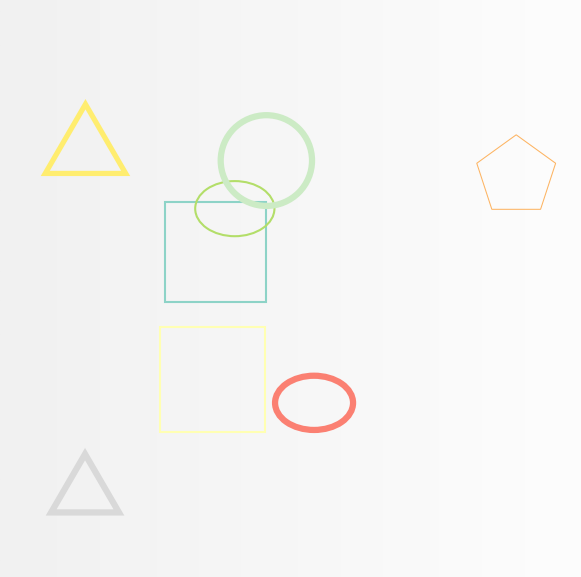[{"shape": "square", "thickness": 1, "radius": 0.43, "center": [0.371, 0.562]}, {"shape": "square", "thickness": 1, "radius": 0.45, "center": [0.366, 0.343]}, {"shape": "oval", "thickness": 3, "radius": 0.34, "center": [0.54, 0.302]}, {"shape": "pentagon", "thickness": 0.5, "radius": 0.36, "center": [0.888, 0.694]}, {"shape": "oval", "thickness": 1, "radius": 0.34, "center": [0.404, 0.638]}, {"shape": "triangle", "thickness": 3, "radius": 0.34, "center": [0.146, 0.145]}, {"shape": "circle", "thickness": 3, "radius": 0.39, "center": [0.458, 0.721]}, {"shape": "triangle", "thickness": 2.5, "radius": 0.4, "center": [0.147, 0.739]}]